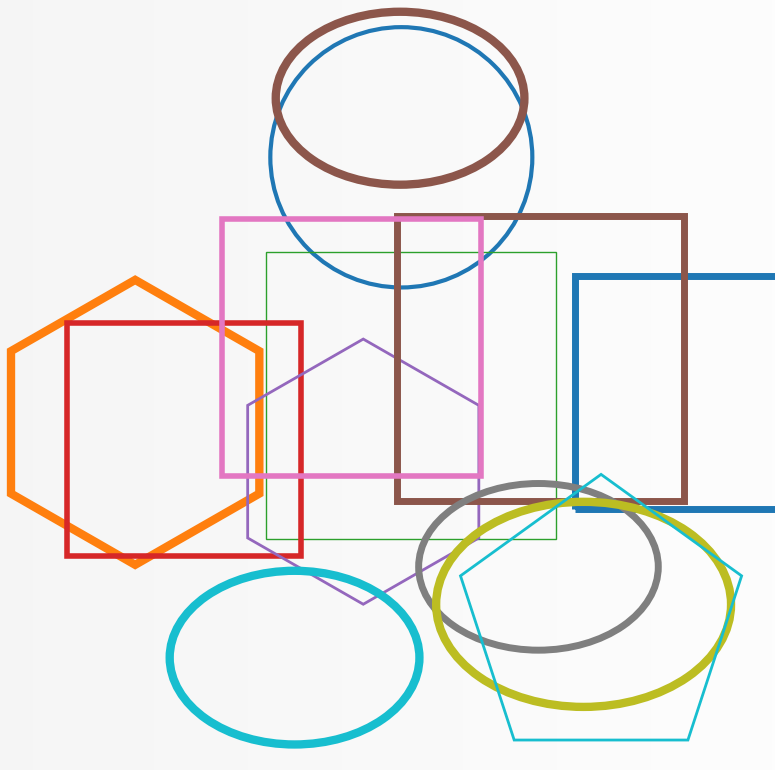[{"shape": "circle", "thickness": 1.5, "radius": 0.85, "center": [0.518, 0.796]}, {"shape": "square", "thickness": 2.5, "radius": 0.76, "center": [0.893, 0.49]}, {"shape": "hexagon", "thickness": 3, "radius": 0.93, "center": [0.174, 0.451]}, {"shape": "square", "thickness": 0.5, "radius": 0.93, "center": [0.53, 0.486]}, {"shape": "square", "thickness": 2, "radius": 0.76, "center": [0.237, 0.429]}, {"shape": "hexagon", "thickness": 1, "radius": 0.86, "center": [0.469, 0.387]}, {"shape": "square", "thickness": 2.5, "radius": 0.92, "center": [0.697, 0.535]}, {"shape": "oval", "thickness": 3, "radius": 0.8, "center": [0.516, 0.872]}, {"shape": "square", "thickness": 2, "radius": 0.83, "center": [0.453, 0.549]}, {"shape": "oval", "thickness": 2.5, "radius": 0.77, "center": [0.695, 0.264]}, {"shape": "oval", "thickness": 3, "radius": 0.95, "center": [0.753, 0.215]}, {"shape": "oval", "thickness": 3, "radius": 0.81, "center": [0.38, 0.146]}, {"shape": "pentagon", "thickness": 1, "radius": 0.95, "center": [0.776, 0.193]}]